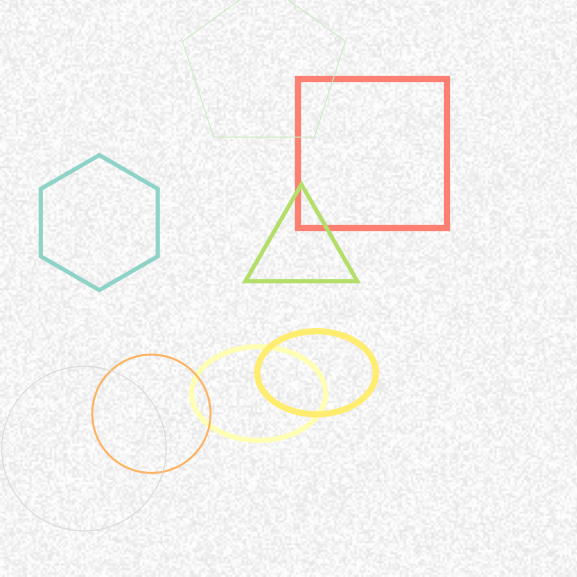[{"shape": "hexagon", "thickness": 2, "radius": 0.58, "center": [0.172, 0.614]}, {"shape": "oval", "thickness": 2.5, "radius": 0.58, "center": [0.448, 0.318]}, {"shape": "square", "thickness": 3, "radius": 0.64, "center": [0.645, 0.734]}, {"shape": "circle", "thickness": 1, "radius": 0.51, "center": [0.262, 0.283]}, {"shape": "triangle", "thickness": 2, "radius": 0.56, "center": [0.522, 0.568]}, {"shape": "circle", "thickness": 0.5, "radius": 0.71, "center": [0.145, 0.222]}, {"shape": "pentagon", "thickness": 0.5, "radius": 0.74, "center": [0.457, 0.882]}, {"shape": "oval", "thickness": 3, "radius": 0.51, "center": [0.548, 0.354]}]